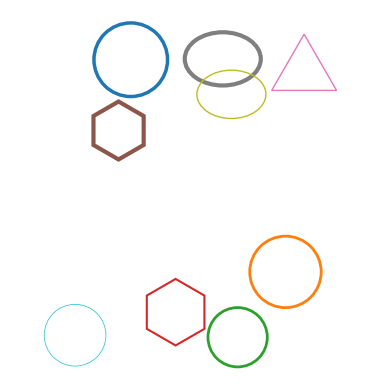[{"shape": "circle", "thickness": 2.5, "radius": 0.48, "center": [0.34, 0.845]}, {"shape": "circle", "thickness": 2, "radius": 0.46, "center": [0.741, 0.294]}, {"shape": "circle", "thickness": 2, "radius": 0.39, "center": [0.617, 0.124]}, {"shape": "hexagon", "thickness": 1.5, "radius": 0.43, "center": [0.456, 0.189]}, {"shape": "hexagon", "thickness": 3, "radius": 0.38, "center": [0.308, 0.661]}, {"shape": "triangle", "thickness": 1, "radius": 0.49, "center": [0.79, 0.814]}, {"shape": "oval", "thickness": 3, "radius": 0.49, "center": [0.579, 0.847]}, {"shape": "oval", "thickness": 1, "radius": 0.45, "center": [0.601, 0.755]}, {"shape": "circle", "thickness": 0.5, "radius": 0.4, "center": [0.195, 0.129]}]